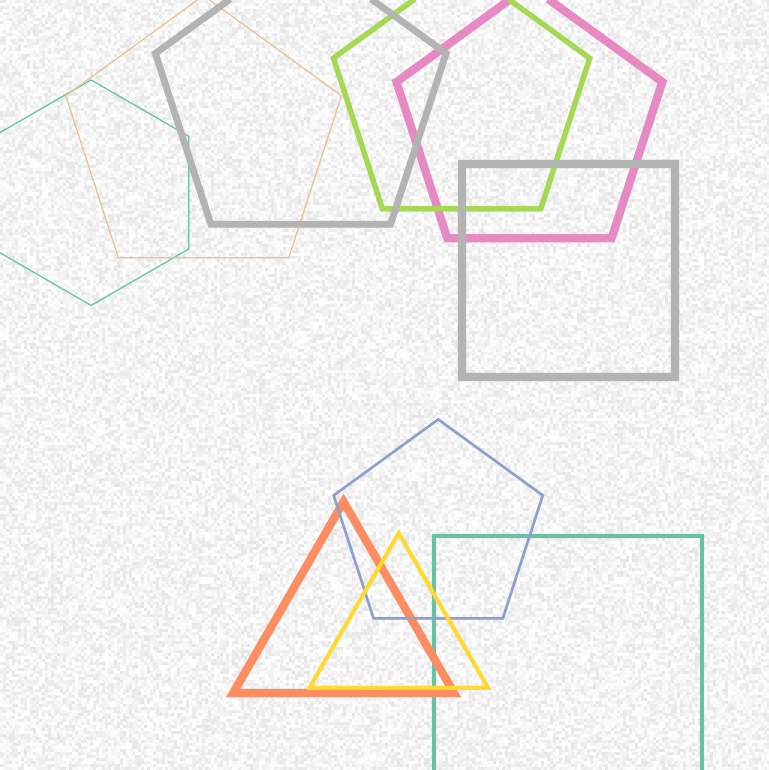[{"shape": "hexagon", "thickness": 0.5, "radius": 0.73, "center": [0.118, 0.75]}, {"shape": "square", "thickness": 1.5, "radius": 0.87, "center": [0.738, 0.13]}, {"shape": "triangle", "thickness": 3, "radius": 0.83, "center": [0.446, 0.183]}, {"shape": "pentagon", "thickness": 1, "radius": 0.71, "center": [0.569, 0.312]}, {"shape": "pentagon", "thickness": 3, "radius": 0.91, "center": [0.688, 0.837]}, {"shape": "pentagon", "thickness": 2, "radius": 0.88, "center": [0.599, 0.87]}, {"shape": "triangle", "thickness": 1.5, "radius": 0.67, "center": [0.518, 0.174]}, {"shape": "pentagon", "thickness": 0.5, "radius": 0.94, "center": [0.264, 0.818]}, {"shape": "square", "thickness": 3, "radius": 0.69, "center": [0.739, 0.648]}, {"shape": "pentagon", "thickness": 2.5, "radius": 0.99, "center": [0.391, 0.869]}]